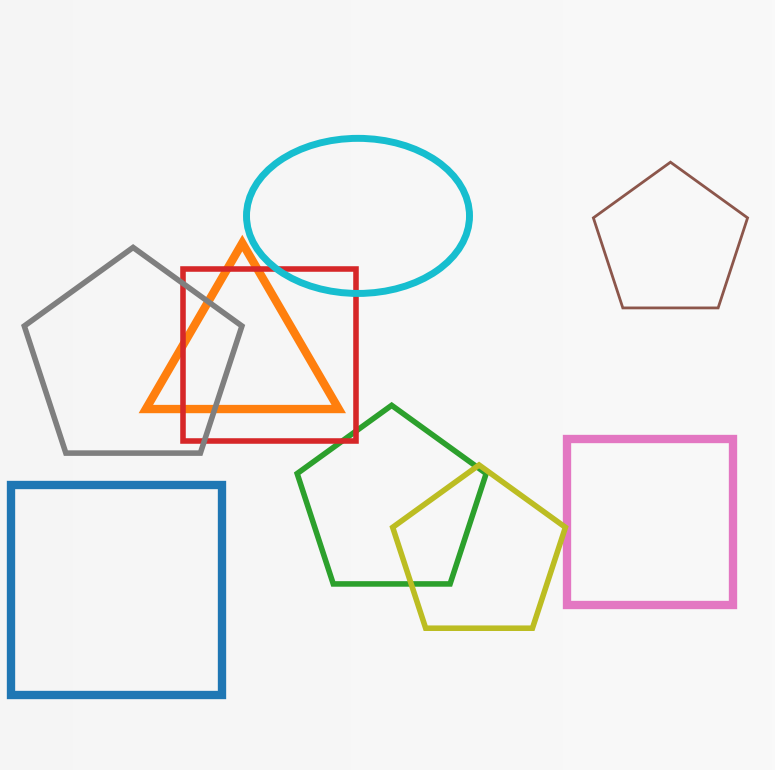[{"shape": "square", "thickness": 3, "radius": 0.68, "center": [0.15, 0.234]}, {"shape": "triangle", "thickness": 3, "radius": 0.72, "center": [0.313, 0.541]}, {"shape": "pentagon", "thickness": 2, "radius": 0.64, "center": [0.505, 0.345]}, {"shape": "square", "thickness": 2, "radius": 0.56, "center": [0.347, 0.539]}, {"shape": "pentagon", "thickness": 1, "radius": 0.52, "center": [0.865, 0.685]}, {"shape": "square", "thickness": 3, "radius": 0.54, "center": [0.839, 0.322]}, {"shape": "pentagon", "thickness": 2, "radius": 0.74, "center": [0.172, 0.531]}, {"shape": "pentagon", "thickness": 2, "radius": 0.59, "center": [0.618, 0.279]}, {"shape": "oval", "thickness": 2.5, "radius": 0.72, "center": [0.462, 0.72]}]